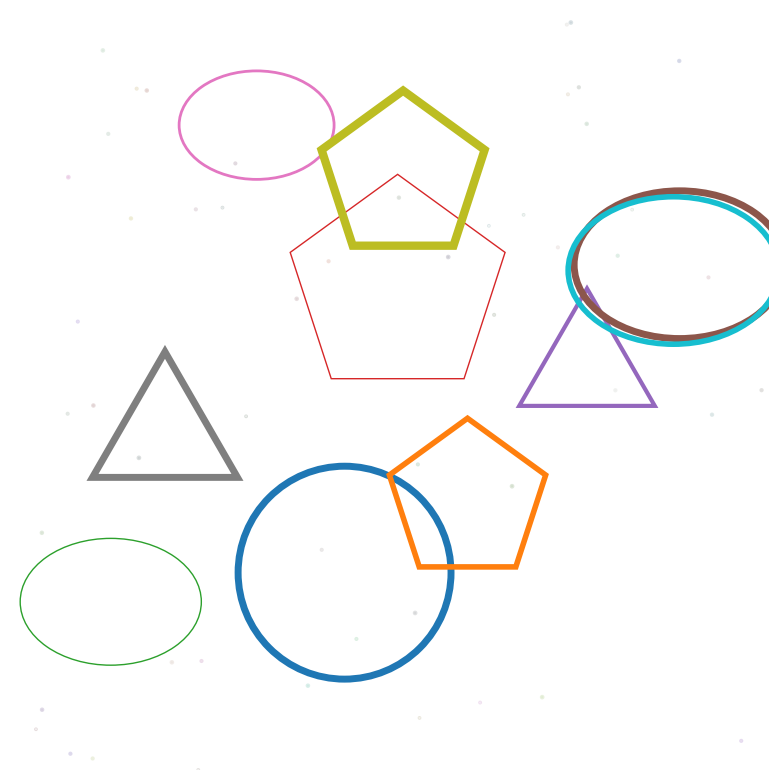[{"shape": "circle", "thickness": 2.5, "radius": 0.69, "center": [0.447, 0.256]}, {"shape": "pentagon", "thickness": 2, "radius": 0.53, "center": [0.607, 0.35]}, {"shape": "oval", "thickness": 0.5, "radius": 0.59, "center": [0.144, 0.218]}, {"shape": "pentagon", "thickness": 0.5, "radius": 0.73, "center": [0.516, 0.627]}, {"shape": "triangle", "thickness": 1.5, "radius": 0.51, "center": [0.762, 0.524]}, {"shape": "oval", "thickness": 2.5, "radius": 0.69, "center": [0.883, 0.656]}, {"shape": "oval", "thickness": 1, "radius": 0.5, "center": [0.333, 0.837]}, {"shape": "triangle", "thickness": 2.5, "radius": 0.54, "center": [0.214, 0.434]}, {"shape": "pentagon", "thickness": 3, "radius": 0.56, "center": [0.524, 0.771]}, {"shape": "oval", "thickness": 2, "radius": 0.68, "center": [0.875, 0.649]}]